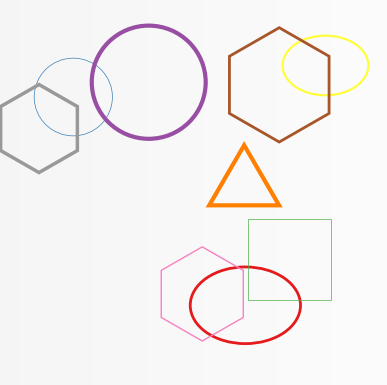[{"shape": "oval", "thickness": 2, "radius": 0.71, "center": [0.633, 0.207]}, {"shape": "circle", "thickness": 0.5, "radius": 0.5, "center": [0.189, 0.748]}, {"shape": "square", "thickness": 0.5, "radius": 0.53, "center": [0.747, 0.326]}, {"shape": "circle", "thickness": 3, "radius": 0.74, "center": [0.384, 0.786]}, {"shape": "triangle", "thickness": 3, "radius": 0.52, "center": [0.63, 0.519]}, {"shape": "oval", "thickness": 1.5, "radius": 0.55, "center": [0.84, 0.83]}, {"shape": "hexagon", "thickness": 2, "radius": 0.74, "center": [0.721, 0.78]}, {"shape": "hexagon", "thickness": 1, "radius": 0.61, "center": [0.522, 0.237]}, {"shape": "hexagon", "thickness": 2.5, "radius": 0.57, "center": [0.101, 0.666]}]